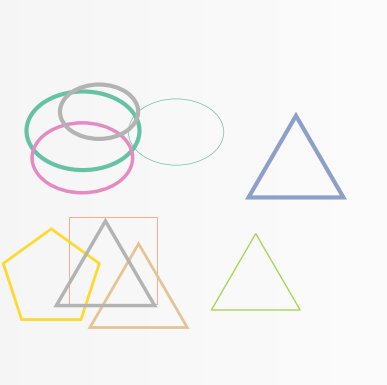[{"shape": "oval", "thickness": 3, "radius": 0.73, "center": [0.214, 0.66]}, {"shape": "oval", "thickness": 0.5, "radius": 0.61, "center": [0.454, 0.657]}, {"shape": "square", "thickness": 0.5, "radius": 0.57, "center": [0.291, 0.323]}, {"shape": "triangle", "thickness": 3, "radius": 0.71, "center": [0.764, 0.558]}, {"shape": "oval", "thickness": 2.5, "radius": 0.65, "center": [0.213, 0.59]}, {"shape": "triangle", "thickness": 1, "radius": 0.66, "center": [0.66, 0.261]}, {"shape": "pentagon", "thickness": 2, "radius": 0.65, "center": [0.132, 0.275]}, {"shape": "triangle", "thickness": 2, "radius": 0.73, "center": [0.358, 0.222]}, {"shape": "triangle", "thickness": 2.5, "radius": 0.73, "center": [0.272, 0.28]}, {"shape": "oval", "thickness": 3, "radius": 0.5, "center": [0.256, 0.71]}]